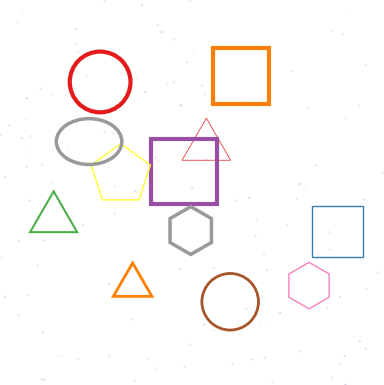[{"shape": "circle", "thickness": 3, "radius": 0.39, "center": [0.26, 0.787]}, {"shape": "triangle", "thickness": 0.5, "radius": 0.36, "center": [0.536, 0.62]}, {"shape": "square", "thickness": 1, "radius": 0.33, "center": [0.877, 0.399]}, {"shape": "triangle", "thickness": 1.5, "radius": 0.35, "center": [0.139, 0.432]}, {"shape": "square", "thickness": 3, "radius": 0.42, "center": [0.478, 0.554]}, {"shape": "square", "thickness": 3, "radius": 0.36, "center": [0.627, 0.804]}, {"shape": "triangle", "thickness": 2, "radius": 0.29, "center": [0.344, 0.259]}, {"shape": "pentagon", "thickness": 1, "radius": 0.4, "center": [0.314, 0.546]}, {"shape": "circle", "thickness": 2, "radius": 0.37, "center": [0.598, 0.216]}, {"shape": "hexagon", "thickness": 1, "radius": 0.3, "center": [0.803, 0.258]}, {"shape": "oval", "thickness": 2.5, "radius": 0.43, "center": [0.231, 0.632]}, {"shape": "hexagon", "thickness": 2.5, "radius": 0.31, "center": [0.495, 0.401]}]